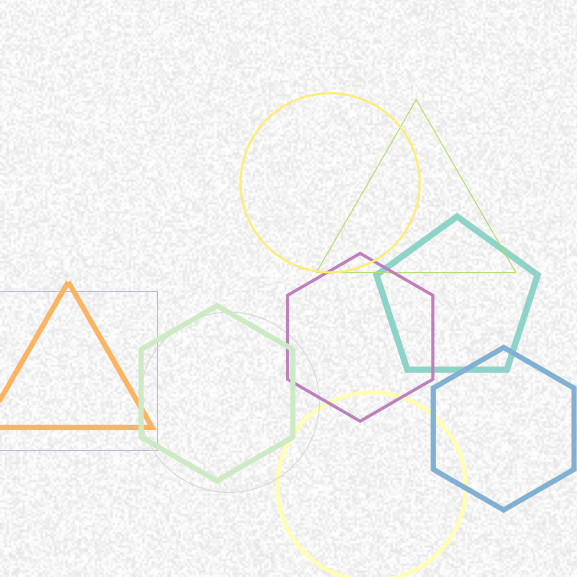[{"shape": "pentagon", "thickness": 3, "radius": 0.73, "center": [0.791, 0.478]}, {"shape": "circle", "thickness": 2, "radius": 0.82, "center": [0.643, 0.157]}, {"shape": "square", "thickness": 0.5, "radius": 0.69, "center": [0.133, 0.358]}, {"shape": "hexagon", "thickness": 2.5, "radius": 0.7, "center": [0.872, 0.257]}, {"shape": "triangle", "thickness": 2.5, "radius": 0.84, "center": [0.118, 0.343]}, {"shape": "triangle", "thickness": 0.5, "radius": 1.0, "center": [0.721, 0.627]}, {"shape": "circle", "thickness": 0.5, "radius": 0.78, "center": [0.397, 0.303]}, {"shape": "hexagon", "thickness": 1.5, "radius": 0.73, "center": [0.624, 0.415]}, {"shape": "hexagon", "thickness": 2.5, "radius": 0.76, "center": [0.376, 0.318]}, {"shape": "circle", "thickness": 1, "radius": 0.78, "center": [0.572, 0.683]}]